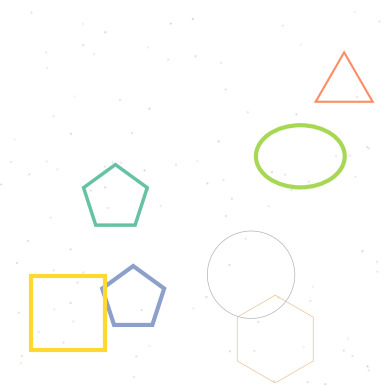[{"shape": "pentagon", "thickness": 2.5, "radius": 0.43, "center": [0.3, 0.486]}, {"shape": "triangle", "thickness": 1.5, "radius": 0.43, "center": [0.894, 0.778]}, {"shape": "pentagon", "thickness": 3, "radius": 0.42, "center": [0.346, 0.224]}, {"shape": "oval", "thickness": 3, "radius": 0.58, "center": [0.78, 0.594]}, {"shape": "square", "thickness": 3, "radius": 0.48, "center": [0.176, 0.188]}, {"shape": "hexagon", "thickness": 0.5, "radius": 0.57, "center": [0.715, 0.119]}, {"shape": "circle", "thickness": 0.5, "radius": 0.57, "center": [0.652, 0.286]}]